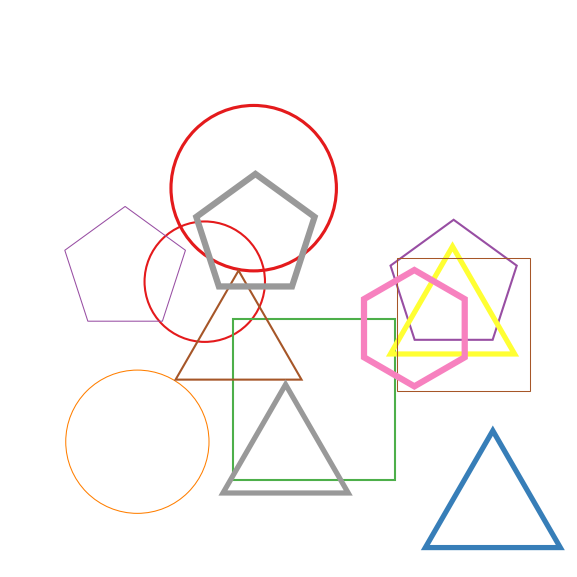[{"shape": "circle", "thickness": 1, "radius": 0.52, "center": [0.355, 0.511]}, {"shape": "circle", "thickness": 1.5, "radius": 0.72, "center": [0.439, 0.673]}, {"shape": "triangle", "thickness": 2.5, "radius": 0.67, "center": [0.853, 0.118]}, {"shape": "square", "thickness": 1, "radius": 0.7, "center": [0.544, 0.308]}, {"shape": "pentagon", "thickness": 0.5, "radius": 0.55, "center": [0.217, 0.532]}, {"shape": "pentagon", "thickness": 1, "radius": 0.57, "center": [0.786, 0.504]}, {"shape": "circle", "thickness": 0.5, "radius": 0.62, "center": [0.238, 0.234]}, {"shape": "triangle", "thickness": 2.5, "radius": 0.62, "center": [0.784, 0.448]}, {"shape": "square", "thickness": 0.5, "radius": 0.58, "center": [0.802, 0.438]}, {"shape": "triangle", "thickness": 1, "radius": 0.63, "center": [0.413, 0.405]}, {"shape": "hexagon", "thickness": 3, "radius": 0.5, "center": [0.718, 0.431]}, {"shape": "pentagon", "thickness": 3, "radius": 0.54, "center": [0.442, 0.59]}, {"shape": "triangle", "thickness": 2.5, "radius": 0.63, "center": [0.495, 0.208]}]